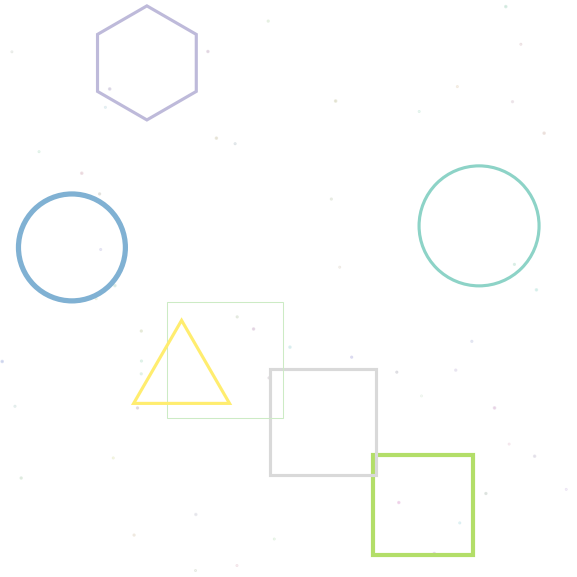[{"shape": "circle", "thickness": 1.5, "radius": 0.52, "center": [0.83, 0.608]}, {"shape": "hexagon", "thickness": 1.5, "radius": 0.49, "center": [0.254, 0.89]}, {"shape": "circle", "thickness": 2.5, "radius": 0.46, "center": [0.125, 0.571]}, {"shape": "square", "thickness": 2, "radius": 0.43, "center": [0.733, 0.125]}, {"shape": "square", "thickness": 1.5, "radius": 0.46, "center": [0.559, 0.269]}, {"shape": "square", "thickness": 0.5, "radius": 0.5, "center": [0.39, 0.376]}, {"shape": "triangle", "thickness": 1.5, "radius": 0.48, "center": [0.314, 0.349]}]